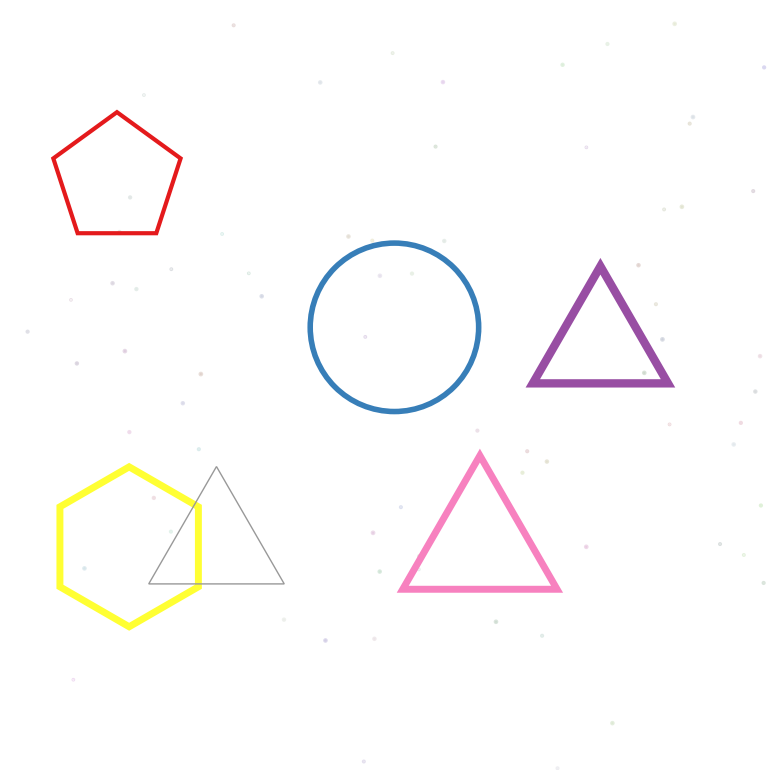[{"shape": "pentagon", "thickness": 1.5, "radius": 0.43, "center": [0.152, 0.767]}, {"shape": "circle", "thickness": 2, "radius": 0.55, "center": [0.512, 0.575]}, {"shape": "triangle", "thickness": 3, "radius": 0.51, "center": [0.78, 0.553]}, {"shape": "hexagon", "thickness": 2.5, "radius": 0.52, "center": [0.168, 0.29]}, {"shape": "triangle", "thickness": 2.5, "radius": 0.58, "center": [0.623, 0.293]}, {"shape": "triangle", "thickness": 0.5, "radius": 0.51, "center": [0.281, 0.292]}]